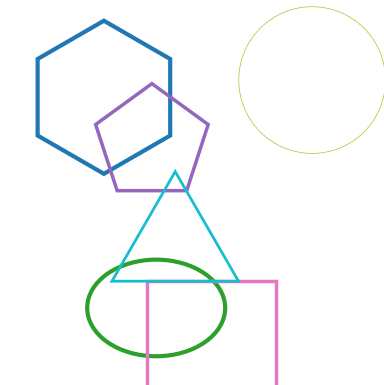[{"shape": "hexagon", "thickness": 3, "radius": 0.99, "center": [0.27, 0.747]}, {"shape": "oval", "thickness": 3, "radius": 0.9, "center": [0.406, 0.2]}, {"shape": "pentagon", "thickness": 2.5, "radius": 0.77, "center": [0.395, 0.629]}, {"shape": "square", "thickness": 2.5, "radius": 0.84, "center": [0.549, 0.103]}, {"shape": "circle", "thickness": 0.5, "radius": 0.95, "center": [0.811, 0.792]}, {"shape": "triangle", "thickness": 2, "radius": 0.95, "center": [0.455, 0.365]}]